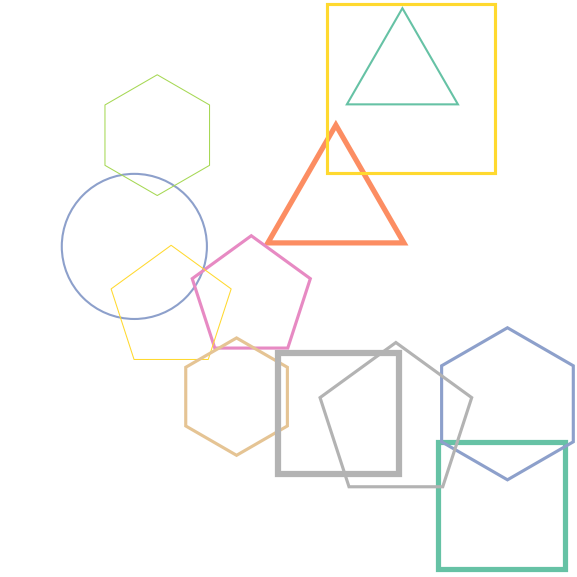[{"shape": "triangle", "thickness": 1, "radius": 0.56, "center": [0.697, 0.874]}, {"shape": "square", "thickness": 2.5, "radius": 0.55, "center": [0.868, 0.124]}, {"shape": "triangle", "thickness": 2.5, "radius": 0.68, "center": [0.582, 0.647]}, {"shape": "hexagon", "thickness": 1.5, "radius": 0.66, "center": [0.879, 0.3]}, {"shape": "circle", "thickness": 1, "radius": 0.63, "center": [0.233, 0.572]}, {"shape": "pentagon", "thickness": 1.5, "radius": 0.54, "center": [0.435, 0.483]}, {"shape": "hexagon", "thickness": 0.5, "radius": 0.52, "center": [0.272, 0.765]}, {"shape": "square", "thickness": 1.5, "radius": 0.73, "center": [0.712, 0.846]}, {"shape": "pentagon", "thickness": 0.5, "radius": 0.55, "center": [0.296, 0.465]}, {"shape": "hexagon", "thickness": 1.5, "radius": 0.51, "center": [0.41, 0.312]}, {"shape": "pentagon", "thickness": 1.5, "radius": 0.69, "center": [0.685, 0.268]}, {"shape": "square", "thickness": 3, "radius": 0.53, "center": [0.586, 0.283]}]